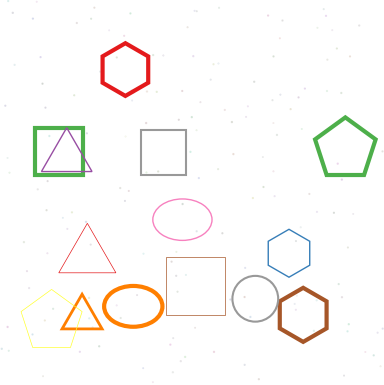[{"shape": "hexagon", "thickness": 3, "radius": 0.34, "center": [0.326, 0.819]}, {"shape": "triangle", "thickness": 0.5, "radius": 0.43, "center": [0.227, 0.334]}, {"shape": "hexagon", "thickness": 1, "radius": 0.31, "center": [0.751, 0.342]}, {"shape": "square", "thickness": 3, "radius": 0.31, "center": [0.153, 0.606]}, {"shape": "pentagon", "thickness": 3, "radius": 0.41, "center": [0.897, 0.612]}, {"shape": "triangle", "thickness": 1, "radius": 0.38, "center": [0.173, 0.592]}, {"shape": "triangle", "thickness": 2, "radius": 0.3, "center": [0.213, 0.176]}, {"shape": "oval", "thickness": 3, "radius": 0.38, "center": [0.346, 0.204]}, {"shape": "pentagon", "thickness": 0.5, "radius": 0.42, "center": [0.134, 0.165]}, {"shape": "square", "thickness": 0.5, "radius": 0.38, "center": [0.508, 0.257]}, {"shape": "hexagon", "thickness": 3, "radius": 0.35, "center": [0.787, 0.182]}, {"shape": "oval", "thickness": 1, "radius": 0.38, "center": [0.474, 0.429]}, {"shape": "square", "thickness": 1.5, "radius": 0.29, "center": [0.424, 0.605]}, {"shape": "circle", "thickness": 1.5, "radius": 0.3, "center": [0.663, 0.224]}]